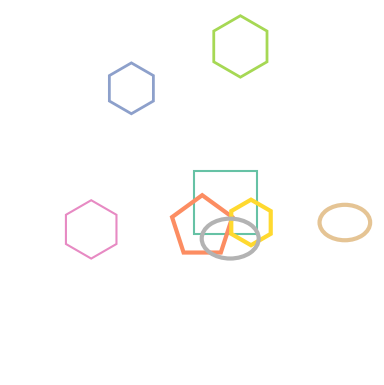[{"shape": "square", "thickness": 1.5, "radius": 0.41, "center": [0.586, 0.474]}, {"shape": "pentagon", "thickness": 3, "radius": 0.41, "center": [0.525, 0.411]}, {"shape": "hexagon", "thickness": 2, "radius": 0.33, "center": [0.341, 0.771]}, {"shape": "hexagon", "thickness": 1.5, "radius": 0.38, "center": [0.237, 0.404]}, {"shape": "hexagon", "thickness": 2, "radius": 0.4, "center": [0.624, 0.879]}, {"shape": "hexagon", "thickness": 3, "radius": 0.3, "center": [0.652, 0.422]}, {"shape": "oval", "thickness": 3, "radius": 0.33, "center": [0.896, 0.422]}, {"shape": "oval", "thickness": 3, "radius": 0.37, "center": [0.598, 0.38]}]